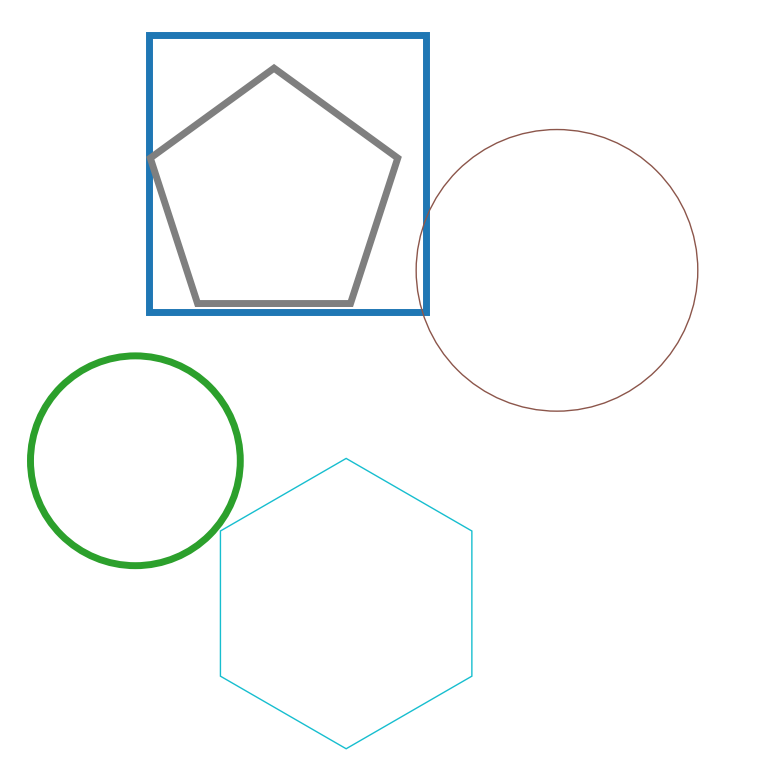[{"shape": "square", "thickness": 2.5, "radius": 0.9, "center": [0.373, 0.775]}, {"shape": "circle", "thickness": 2.5, "radius": 0.68, "center": [0.176, 0.402]}, {"shape": "circle", "thickness": 0.5, "radius": 0.91, "center": [0.723, 0.649]}, {"shape": "pentagon", "thickness": 2.5, "radius": 0.84, "center": [0.356, 0.742]}, {"shape": "hexagon", "thickness": 0.5, "radius": 0.94, "center": [0.45, 0.216]}]